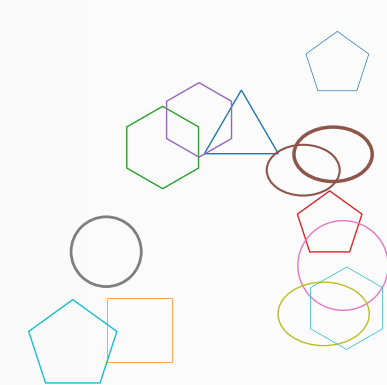[{"shape": "triangle", "thickness": 1, "radius": 0.55, "center": [0.623, 0.656]}, {"shape": "pentagon", "thickness": 0.5, "radius": 0.43, "center": [0.871, 0.833]}, {"shape": "square", "thickness": 0.5, "radius": 0.42, "center": [0.36, 0.143]}, {"shape": "hexagon", "thickness": 1, "radius": 0.53, "center": [0.42, 0.617]}, {"shape": "pentagon", "thickness": 1, "radius": 0.44, "center": [0.851, 0.417]}, {"shape": "hexagon", "thickness": 1, "radius": 0.48, "center": [0.514, 0.689]}, {"shape": "oval", "thickness": 2.5, "radius": 0.51, "center": [0.86, 0.599]}, {"shape": "oval", "thickness": 1.5, "radius": 0.47, "center": [0.782, 0.558]}, {"shape": "circle", "thickness": 1, "radius": 0.58, "center": [0.885, 0.31]}, {"shape": "circle", "thickness": 2, "radius": 0.45, "center": [0.274, 0.346]}, {"shape": "oval", "thickness": 1, "radius": 0.59, "center": [0.835, 0.185]}, {"shape": "pentagon", "thickness": 1, "radius": 0.6, "center": [0.188, 0.102]}, {"shape": "hexagon", "thickness": 0.5, "radius": 0.54, "center": [0.894, 0.199]}]